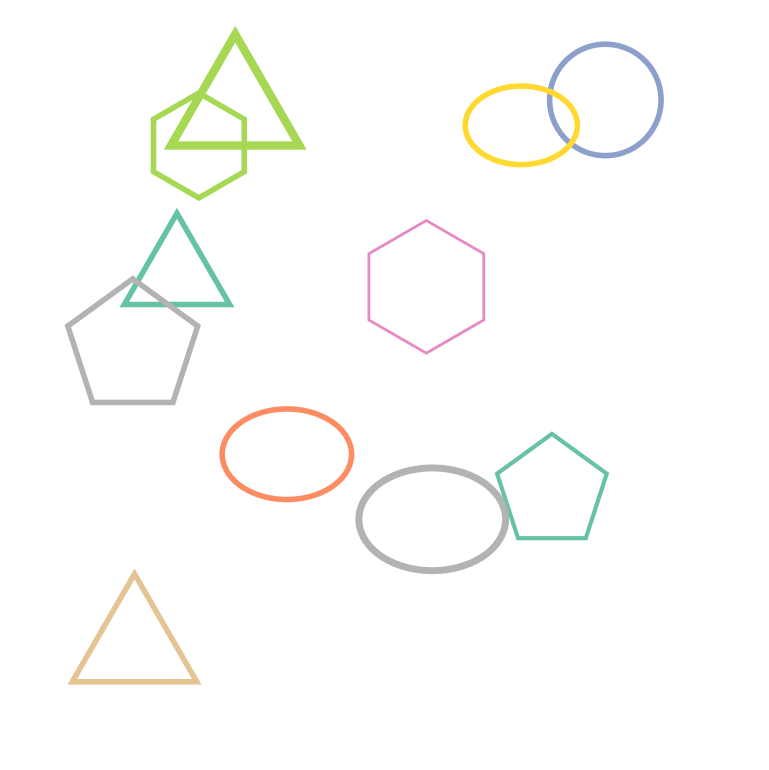[{"shape": "pentagon", "thickness": 1.5, "radius": 0.37, "center": [0.717, 0.362]}, {"shape": "triangle", "thickness": 2, "radius": 0.39, "center": [0.23, 0.644]}, {"shape": "oval", "thickness": 2, "radius": 0.42, "center": [0.373, 0.41]}, {"shape": "circle", "thickness": 2, "radius": 0.36, "center": [0.786, 0.87]}, {"shape": "hexagon", "thickness": 1, "radius": 0.43, "center": [0.554, 0.627]}, {"shape": "triangle", "thickness": 3, "radius": 0.48, "center": [0.305, 0.859]}, {"shape": "hexagon", "thickness": 2, "radius": 0.34, "center": [0.258, 0.811]}, {"shape": "oval", "thickness": 2, "radius": 0.36, "center": [0.677, 0.837]}, {"shape": "triangle", "thickness": 2, "radius": 0.47, "center": [0.175, 0.161]}, {"shape": "pentagon", "thickness": 2, "radius": 0.44, "center": [0.172, 0.549]}, {"shape": "oval", "thickness": 2.5, "radius": 0.48, "center": [0.561, 0.326]}]